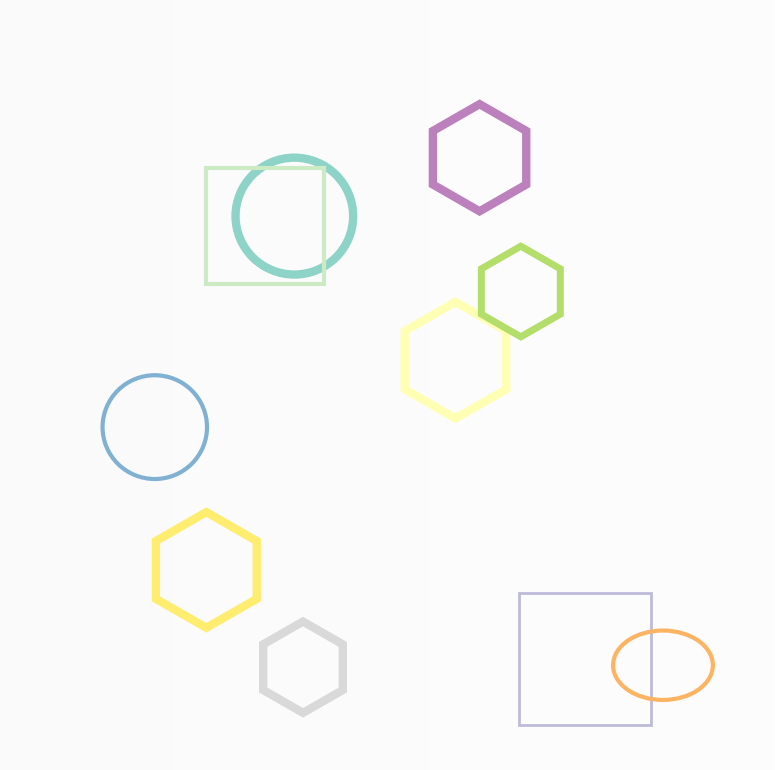[{"shape": "circle", "thickness": 3, "radius": 0.38, "center": [0.38, 0.719]}, {"shape": "hexagon", "thickness": 3, "radius": 0.38, "center": [0.588, 0.532]}, {"shape": "square", "thickness": 1, "radius": 0.43, "center": [0.755, 0.144]}, {"shape": "circle", "thickness": 1.5, "radius": 0.34, "center": [0.2, 0.445]}, {"shape": "oval", "thickness": 1.5, "radius": 0.32, "center": [0.855, 0.136]}, {"shape": "hexagon", "thickness": 2.5, "radius": 0.29, "center": [0.672, 0.621]}, {"shape": "hexagon", "thickness": 3, "radius": 0.3, "center": [0.391, 0.134]}, {"shape": "hexagon", "thickness": 3, "radius": 0.35, "center": [0.619, 0.795]}, {"shape": "square", "thickness": 1.5, "radius": 0.38, "center": [0.342, 0.707]}, {"shape": "hexagon", "thickness": 3, "radius": 0.38, "center": [0.266, 0.26]}]